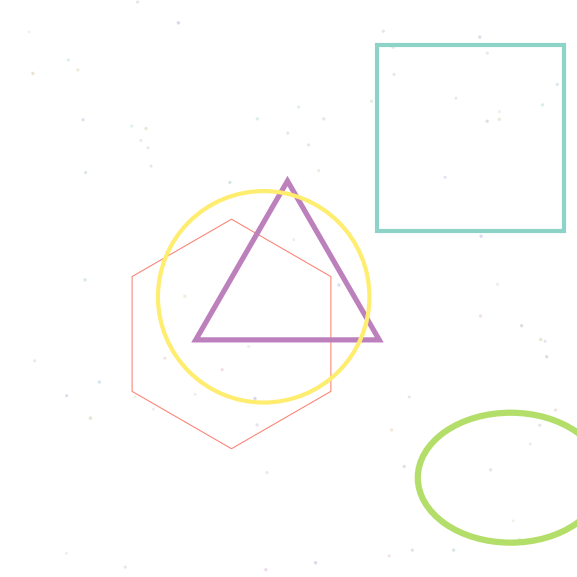[{"shape": "square", "thickness": 2, "radius": 0.81, "center": [0.815, 0.76]}, {"shape": "hexagon", "thickness": 0.5, "radius": 0.99, "center": [0.401, 0.421]}, {"shape": "oval", "thickness": 3, "radius": 0.8, "center": [0.884, 0.172]}, {"shape": "triangle", "thickness": 2.5, "radius": 0.92, "center": [0.498, 0.502]}, {"shape": "circle", "thickness": 2, "radius": 0.92, "center": [0.457, 0.485]}]